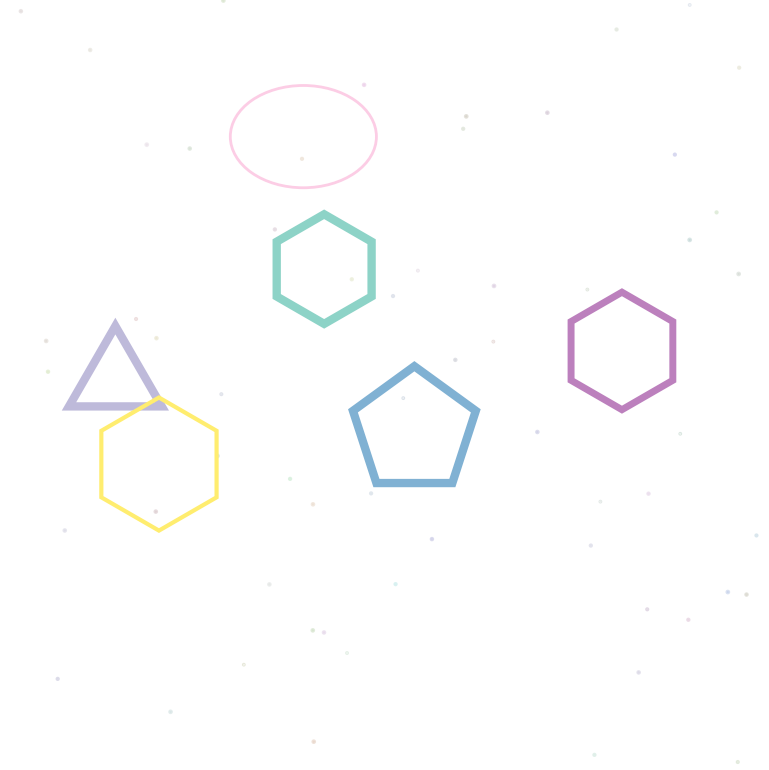[{"shape": "hexagon", "thickness": 3, "radius": 0.36, "center": [0.421, 0.651]}, {"shape": "triangle", "thickness": 3, "radius": 0.35, "center": [0.15, 0.507]}, {"shape": "pentagon", "thickness": 3, "radius": 0.42, "center": [0.538, 0.441]}, {"shape": "oval", "thickness": 1, "radius": 0.47, "center": [0.394, 0.823]}, {"shape": "hexagon", "thickness": 2.5, "radius": 0.38, "center": [0.808, 0.544]}, {"shape": "hexagon", "thickness": 1.5, "radius": 0.43, "center": [0.206, 0.397]}]